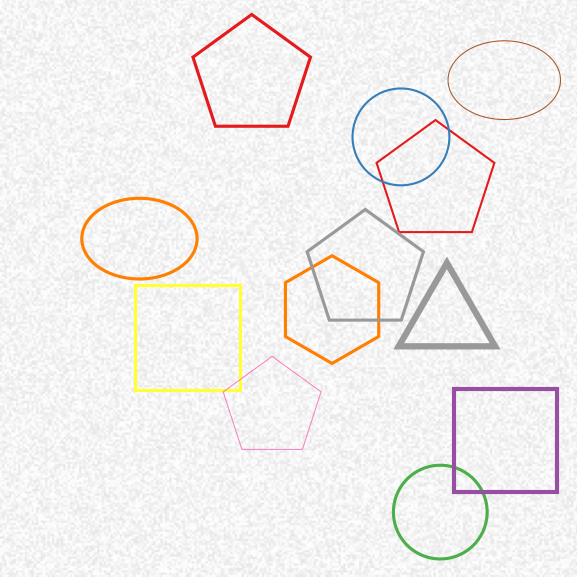[{"shape": "pentagon", "thickness": 1, "radius": 0.54, "center": [0.754, 0.684]}, {"shape": "pentagon", "thickness": 1.5, "radius": 0.53, "center": [0.436, 0.867]}, {"shape": "circle", "thickness": 1, "radius": 0.42, "center": [0.694, 0.762]}, {"shape": "circle", "thickness": 1.5, "radius": 0.41, "center": [0.762, 0.112]}, {"shape": "square", "thickness": 2, "radius": 0.44, "center": [0.875, 0.236]}, {"shape": "hexagon", "thickness": 1.5, "radius": 0.47, "center": [0.575, 0.463]}, {"shape": "oval", "thickness": 1.5, "radius": 0.5, "center": [0.241, 0.586]}, {"shape": "square", "thickness": 1.5, "radius": 0.45, "center": [0.325, 0.415]}, {"shape": "oval", "thickness": 0.5, "radius": 0.49, "center": [0.873, 0.86]}, {"shape": "pentagon", "thickness": 0.5, "radius": 0.45, "center": [0.471, 0.293]}, {"shape": "triangle", "thickness": 3, "radius": 0.48, "center": [0.774, 0.448]}, {"shape": "pentagon", "thickness": 1.5, "radius": 0.53, "center": [0.633, 0.531]}]